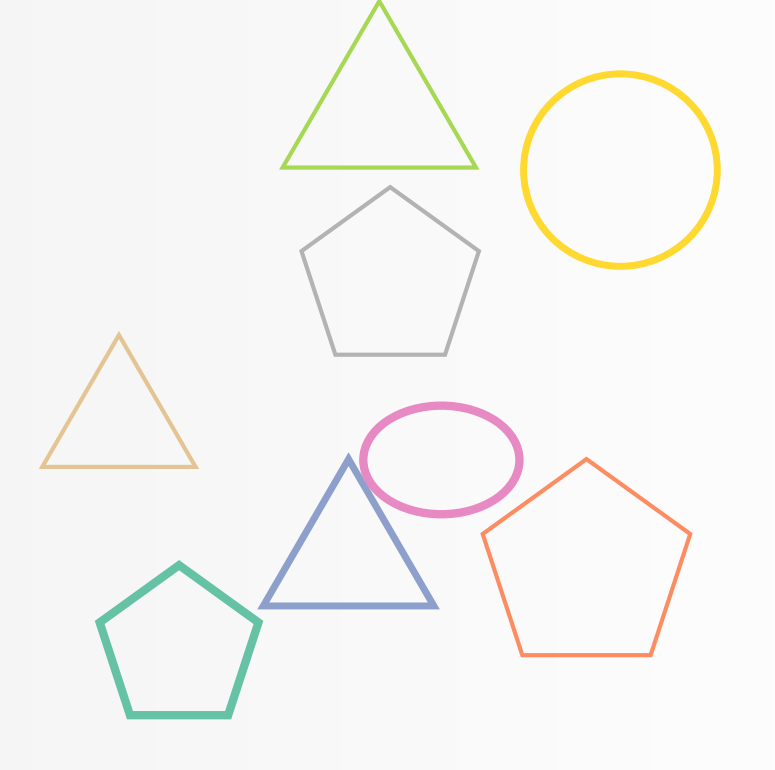[{"shape": "pentagon", "thickness": 3, "radius": 0.54, "center": [0.231, 0.158]}, {"shape": "pentagon", "thickness": 1.5, "radius": 0.7, "center": [0.757, 0.263]}, {"shape": "triangle", "thickness": 2.5, "radius": 0.64, "center": [0.45, 0.277]}, {"shape": "oval", "thickness": 3, "radius": 0.5, "center": [0.57, 0.403]}, {"shape": "triangle", "thickness": 1.5, "radius": 0.72, "center": [0.489, 0.854]}, {"shape": "circle", "thickness": 2.5, "radius": 0.62, "center": [0.801, 0.779]}, {"shape": "triangle", "thickness": 1.5, "radius": 0.57, "center": [0.153, 0.451]}, {"shape": "pentagon", "thickness": 1.5, "radius": 0.6, "center": [0.503, 0.637]}]